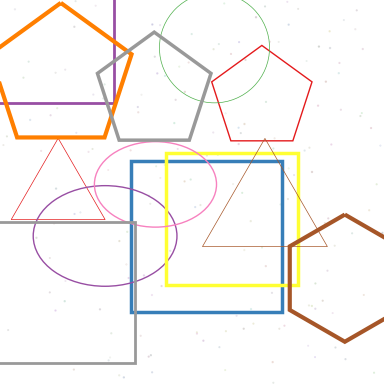[{"shape": "pentagon", "thickness": 1, "radius": 0.68, "center": [0.68, 0.745]}, {"shape": "triangle", "thickness": 0.5, "radius": 0.7, "center": [0.151, 0.5]}, {"shape": "square", "thickness": 2.5, "radius": 0.98, "center": [0.536, 0.385]}, {"shape": "circle", "thickness": 0.5, "radius": 0.71, "center": [0.557, 0.876]}, {"shape": "oval", "thickness": 1, "radius": 0.93, "center": [0.273, 0.387]}, {"shape": "square", "thickness": 2, "radius": 0.8, "center": [0.138, 0.893]}, {"shape": "pentagon", "thickness": 3, "radius": 0.97, "center": [0.158, 0.799]}, {"shape": "square", "thickness": 2.5, "radius": 0.86, "center": [0.603, 0.43]}, {"shape": "hexagon", "thickness": 3, "radius": 0.83, "center": [0.896, 0.278]}, {"shape": "triangle", "thickness": 0.5, "radius": 0.94, "center": [0.688, 0.453]}, {"shape": "oval", "thickness": 1, "radius": 0.79, "center": [0.404, 0.521]}, {"shape": "pentagon", "thickness": 2.5, "radius": 0.78, "center": [0.401, 0.761]}, {"shape": "square", "thickness": 2, "radius": 0.91, "center": [0.167, 0.24]}]